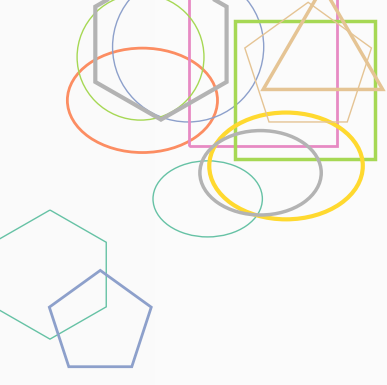[{"shape": "hexagon", "thickness": 1, "radius": 0.84, "center": [0.129, 0.287]}, {"shape": "oval", "thickness": 1, "radius": 0.71, "center": [0.536, 0.483]}, {"shape": "oval", "thickness": 2, "radius": 0.97, "center": [0.368, 0.739]}, {"shape": "circle", "thickness": 1, "radius": 0.98, "center": [0.486, 0.878]}, {"shape": "pentagon", "thickness": 2, "radius": 0.69, "center": [0.259, 0.159]}, {"shape": "square", "thickness": 2, "radius": 0.96, "center": [0.679, 0.812]}, {"shape": "circle", "thickness": 1, "radius": 0.82, "center": [0.363, 0.852]}, {"shape": "square", "thickness": 2.5, "radius": 0.9, "center": [0.787, 0.766]}, {"shape": "oval", "thickness": 3, "radius": 0.99, "center": [0.738, 0.569]}, {"shape": "pentagon", "thickness": 1, "radius": 0.86, "center": [0.795, 0.822]}, {"shape": "triangle", "thickness": 2.5, "radius": 0.89, "center": [0.833, 0.857]}, {"shape": "oval", "thickness": 2.5, "radius": 0.78, "center": [0.672, 0.551]}, {"shape": "hexagon", "thickness": 3, "radius": 0.98, "center": [0.415, 0.885]}]